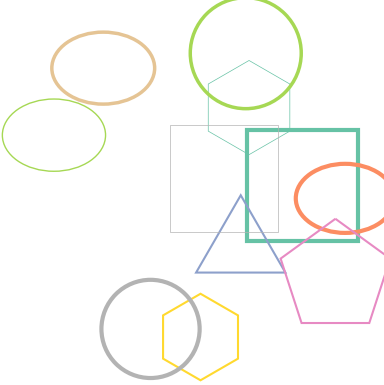[{"shape": "square", "thickness": 3, "radius": 0.72, "center": [0.786, 0.518]}, {"shape": "hexagon", "thickness": 0.5, "radius": 0.61, "center": [0.647, 0.721]}, {"shape": "oval", "thickness": 3, "radius": 0.64, "center": [0.896, 0.485]}, {"shape": "triangle", "thickness": 1.5, "radius": 0.67, "center": [0.625, 0.359]}, {"shape": "pentagon", "thickness": 1.5, "radius": 0.75, "center": [0.871, 0.282]}, {"shape": "circle", "thickness": 2.5, "radius": 0.72, "center": [0.638, 0.862]}, {"shape": "oval", "thickness": 1, "radius": 0.67, "center": [0.14, 0.649]}, {"shape": "hexagon", "thickness": 1.5, "radius": 0.56, "center": [0.521, 0.125]}, {"shape": "oval", "thickness": 2.5, "radius": 0.67, "center": [0.268, 0.823]}, {"shape": "square", "thickness": 0.5, "radius": 0.69, "center": [0.582, 0.535]}, {"shape": "circle", "thickness": 3, "radius": 0.64, "center": [0.391, 0.146]}]